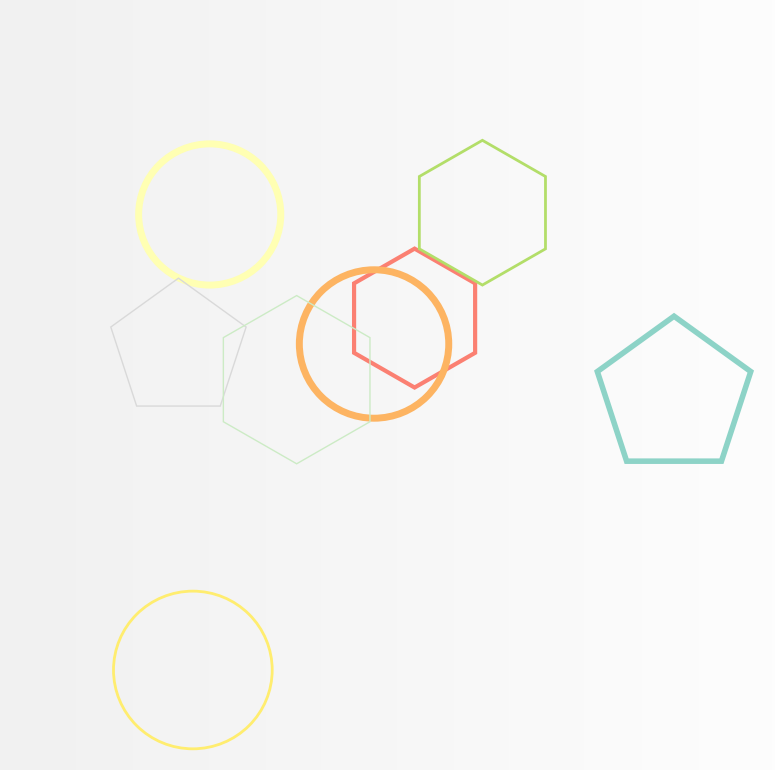[{"shape": "pentagon", "thickness": 2, "radius": 0.52, "center": [0.87, 0.485]}, {"shape": "circle", "thickness": 2.5, "radius": 0.46, "center": [0.271, 0.721]}, {"shape": "hexagon", "thickness": 1.5, "radius": 0.45, "center": [0.535, 0.587]}, {"shape": "circle", "thickness": 2.5, "radius": 0.48, "center": [0.483, 0.553]}, {"shape": "hexagon", "thickness": 1, "radius": 0.47, "center": [0.622, 0.724]}, {"shape": "pentagon", "thickness": 0.5, "radius": 0.46, "center": [0.23, 0.547]}, {"shape": "hexagon", "thickness": 0.5, "radius": 0.55, "center": [0.383, 0.507]}, {"shape": "circle", "thickness": 1, "radius": 0.51, "center": [0.249, 0.13]}]